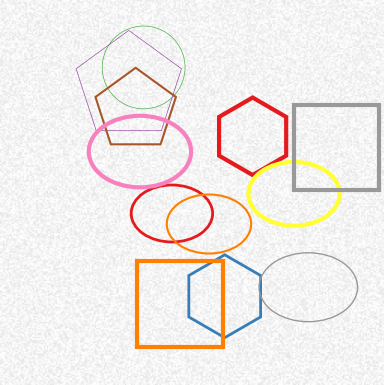[{"shape": "oval", "thickness": 2, "radius": 0.53, "center": [0.447, 0.445]}, {"shape": "hexagon", "thickness": 3, "radius": 0.5, "center": [0.656, 0.646]}, {"shape": "hexagon", "thickness": 2, "radius": 0.54, "center": [0.584, 0.231]}, {"shape": "circle", "thickness": 0.5, "radius": 0.54, "center": [0.373, 0.825]}, {"shape": "pentagon", "thickness": 0.5, "radius": 0.72, "center": [0.335, 0.777]}, {"shape": "square", "thickness": 3, "radius": 0.56, "center": [0.468, 0.211]}, {"shape": "oval", "thickness": 1.5, "radius": 0.55, "center": [0.543, 0.418]}, {"shape": "oval", "thickness": 3, "radius": 0.59, "center": [0.764, 0.497]}, {"shape": "pentagon", "thickness": 1.5, "radius": 0.55, "center": [0.352, 0.714]}, {"shape": "oval", "thickness": 3, "radius": 0.66, "center": [0.364, 0.606]}, {"shape": "square", "thickness": 3, "radius": 0.55, "center": [0.874, 0.617]}, {"shape": "oval", "thickness": 1, "radius": 0.64, "center": [0.801, 0.254]}]